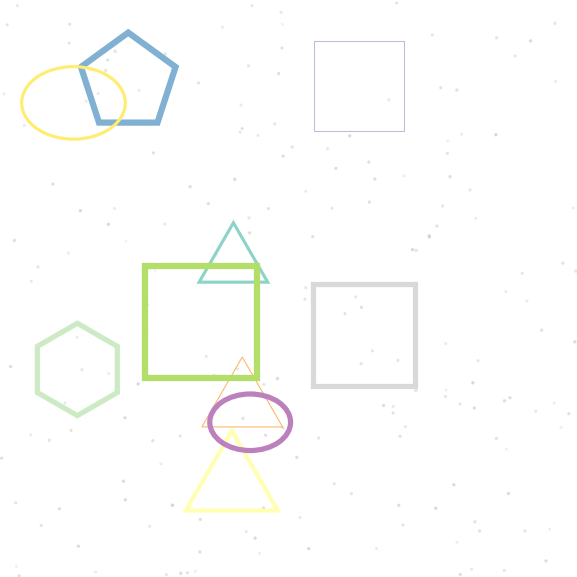[{"shape": "triangle", "thickness": 1.5, "radius": 0.34, "center": [0.404, 0.545]}, {"shape": "triangle", "thickness": 2, "radius": 0.46, "center": [0.401, 0.161]}, {"shape": "square", "thickness": 0.5, "radius": 0.39, "center": [0.621, 0.851]}, {"shape": "pentagon", "thickness": 3, "radius": 0.43, "center": [0.222, 0.857]}, {"shape": "triangle", "thickness": 0.5, "radius": 0.4, "center": [0.419, 0.3]}, {"shape": "square", "thickness": 3, "radius": 0.48, "center": [0.349, 0.441]}, {"shape": "square", "thickness": 2.5, "radius": 0.44, "center": [0.631, 0.419]}, {"shape": "oval", "thickness": 2.5, "radius": 0.35, "center": [0.433, 0.268]}, {"shape": "hexagon", "thickness": 2.5, "radius": 0.4, "center": [0.134, 0.359]}, {"shape": "oval", "thickness": 1.5, "radius": 0.45, "center": [0.127, 0.821]}]